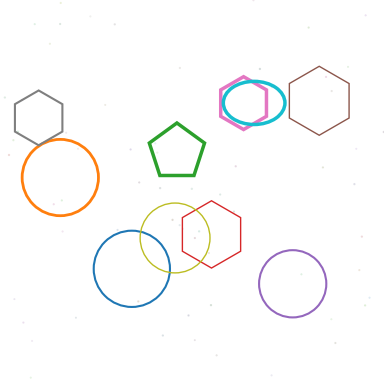[{"shape": "circle", "thickness": 1.5, "radius": 0.5, "center": [0.342, 0.302]}, {"shape": "circle", "thickness": 2, "radius": 0.5, "center": [0.157, 0.539]}, {"shape": "pentagon", "thickness": 2.5, "radius": 0.38, "center": [0.46, 0.605]}, {"shape": "hexagon", "thickness": 1, "radius": 0.44, "center": [0.549, 0.391]}, {"shape": "circle", "thickness": 1.5, "radius": 0.44, "center": [0.76, 0.263]}, {"shape": "hexagon", "thickness": 1, "radius": 0.45, "center": [0.829, 0.738]}, {"shape": "hexagon", "thickness": 2.5, "radius": 0.34, "center": [0.633, 0.732]}, {"shape": "hexagon", "thickness": 1.5, "radius": 0.36, "center": [0.1, 0.694]}, {"shape": "circle", "thickness": 1, "radius": 0.45, "center": [0.455, 0.382]}, {"shape": "oval", "thickness": 2.5, "radius": 0.4, "center": [0.66, 0.733]}]